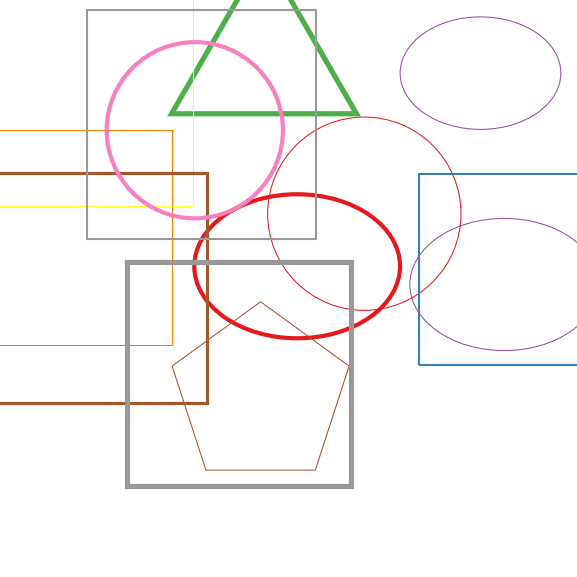[{"shape": "oval", "thickness": 2, "radius": 0.89, "center": [0.515, 0.538]}, {"shape": "circle", "thickness": 0.5, "radius": 0.84, "center": [0.631, 0.629]}, {"shape": "square", "thickness": 1, "radius": 0.83, "center": [0.89, 0.532]}, {"shape": "triangle", "thickness": 2.5, "radius": 0.92, "center": [0.457, 0.895]}, {"shape": "oval", "thickness": 0.5, "radius": 0.7, "center": [0.832, 0.872]}, {"shape": "oval", "thickness": 0.5, "radius": 0.82, "center": [0.873, 0.507]}, {"shape": "square", "thickness": 0.5, "radius": 0.93, "center": [0.112, 0.589]}, {"shape": "square", "thickness": 0.5, "radius": 0.9, "center": [0.154, 0.823]}, {"shape": "pentagon", "thickness": 0.5, "radius": 0.81, "center": [0.451, 0.315]}, {"shape": "square", "thickness": 1.5, "radius": 1.0, "center": [0.16, 0.501]}, {"shape": "circle", "thickness": 2, "radius": 0.76, "center": [0.337, 0.774]}, {"shape": "square", "thickness": 2.5, "radius": 0.97, "center": [0.413, 0.351]}, {"shape": "square", "thickness": 1, "radius": 0.99, "center": [0.348, 0.784]}]